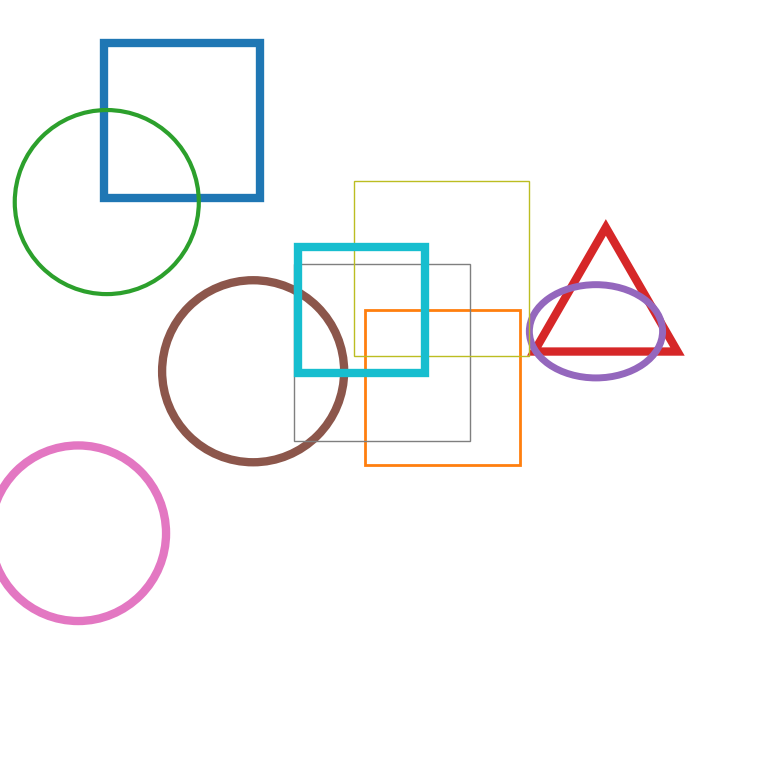[{"shape": "square", "thickness": 3, "radius": 0.51, "center": [0.236, 0.843]}, {"shape": "square", "thickness": 1, "radius": 0.5, "center": [0.574, 0.497]}, {"shape": "circle", "thickness": 1.5, "radius": 0.6, "center": [0.139, 0.738]}, {"shape": "triangle", "thickness": 3, "radius": 0.54, "center": [0.787, 0.597]}, {"shape": "oval", "thickness": 2.5, "radius": 0.43, "center": [0.774, 0.57]}, {"shape": "circle", "thickness": 3, "radius": 0.59, "center": [0.329, 0.518]}, {"shape": "circle", "thickness": 3, "radius": 0.57, "center": [0.102, 0.307]}, {"shape": "square", "thickness": 0.5, "radius": 0.57, "center": [0.496, 0.543]}, {"shape": "square", "thickness": 0.5, "radius": 0.57, "center": [0.573, 0.651]}, {"shape": "square", "thickness": 3, "radius": 0.41, "center": [0.47, 0.597]}]